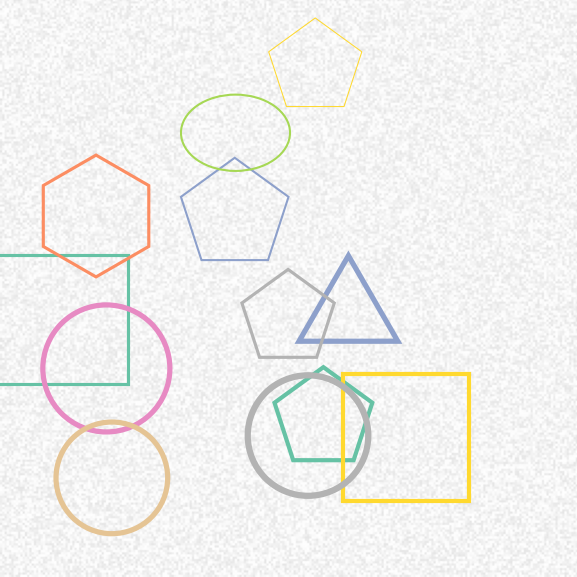[{"shape": "pentagon", "thickness": 2, "radius": 0.45, "center": [0.56, 0.274]}, {"shape": "square", "thickness": 1.5, "radius": 0.56, "center": [0.11, 0.446]}, {"shape": "hexagon", "thickness": 1.5, "radius": 0.53, "center": [0.166, 0.625]}, {"shape": "pentagon", "thickness": 1, "radius": 0.49, "center": [0.406, 0.628]}, {"shape": "triangle", "thickness": 2.5, "radius": 0.49, "center": [0.603, 0.458]}, {"shape": "circle", "thickness": 2.5, "radius": 0.55, "center": [0.184, 0.361]}, {"shape": "oval", "thickness": 1, "radius": 0.47, "center": [0.408, 0.769]}, {"shape": "square", "thickness": 2, "radius": 0.55, "center": [0.703, 0.241]}, {"shape": "pentagon", "thickness": 0.5, "radius": 0.42, "center": [0.546, 0.883]}, {"shape": "circle", "thickness": 2.5, "radius": 0.48, "center": [0.194, 0.172]}, {"shape": "pentagon", "thickness": 1.5, "radius": 0.42, "center": [0.499, 0.448]}, {"shape": "circle", "thickness": 3, "radius": 0.52, "center": [0.533, 0.245]}]